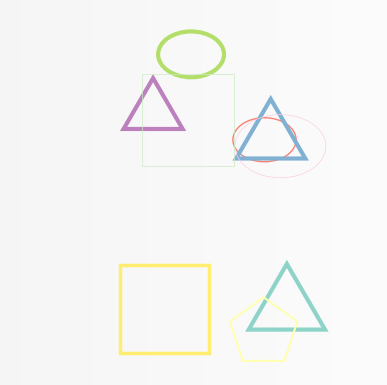[{"shape": "triangle", "thickness": 3, "radius": 0.57, "center": [0.74, 0.201]}, {"shape": "pentagon", "thickness": 1.5, "radius": 0.46, "center": [0.68, 0.136]}, {"shape": "oval", "thickness": 1, "radius": 0.41, "center": [0.683, 0.637]}, {"shape": "triangle", "thickness": 3, "radius": 0.52, "center": [0.699, 0.64]}, {"shape": "oval", "thickness": 3, "radius": 0.43, "center": [0.493, 0.859]}, {"shape": "oval", "thickness": 0.5, "radius": 0.59, "center": [0.724, 0.62]}, {"shape": "triangle", "thickness": 3, "radius": 0.44, "center": [0.395, 0.709]}, {"shape": "square", "thickness": 0.5, "radius": 0.6, "center": [0.485, 0.689]}, {"shape": "square", "thickness": 2.5, "radius": 0.57, "center": [0.426, 0.197]}]